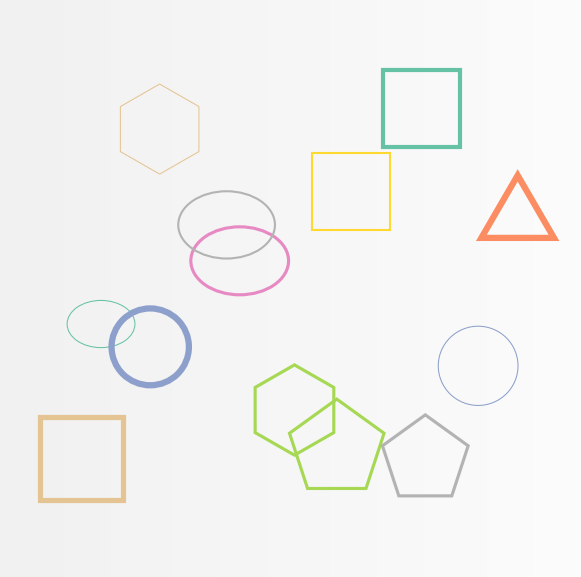[{"shape": "square", "thickness": 2, "radius": 0.33, "center": [0.725, 0.812]}, {"shape": "oval", "thickness": 0.5, "radius": 0.29, "center": [0.174, 0.438]}, {"shape": "triangle", "thickness": 3, "radius": 0.36, "center": [0.891, 0.623]}, {"shape": "circle", "thickness": 3, "radius": 0.33, "center": [0.258, 0.399]}, {"shape": "circle", "thickness": 0.5, "radius": 0.34, "center": [0.823, 0.366]}, {"shape": "oval", "thickness": 1.5, "radius": 0.42, "center": [0.412, 0.548]}, {"shape": "hexagon", "thickness": 1.5, "radius": 0.39, "center": [0.507, 0.289]}, {"shape": "pentagon", "thickness": 1.5, "radius": 0.43, "center": [0.579, 0.222]}, {"shape": "square", "thickness": 1, "radius": 0.33, "center": [0.604, 0.668]}, {"shape": "square", "thickness": 2.5, "radius": 0.36, "center": [0.141, 0.206]}, {"shape": "hexagon", "thickness": 0.5, "radius": 0.39, "center": [0.275, 0.776]}, {"shape": "oval", "thickness": 1, "radius": 0.42, "center": [0.39, 0.61]}, {"shape": "pentagon", "thickness": 1.5, "radius": 0.39, "center": [0.732, 0.203]}]